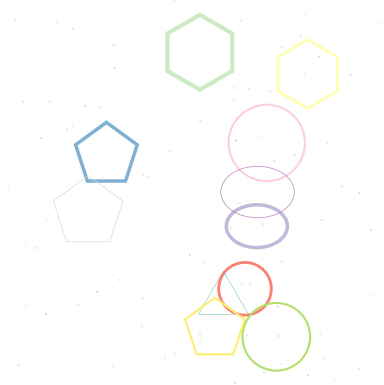[{"shape": "triangle", "thickness": 0.5, "radius": 0.38, "center": [0.58, 0.221]}, {"shape": "hexagon", "thickness": 2, "radius": 0.44, "center": [0.799, 0.807]}, {"shape": "oval", "thickness": 2.5, "radius": 0.4, "center": [0.667, 0.412]}, {"shape": "circle", "thickness": 2, "radius": 0.34, "center": [0.636, 0.25]}, {"shape": "pentagon", "thickness": 2.5, "radius": 0.42, "center": [0.276, 0.598]}, {"shape": "circle", "thickness": 1.5, "radius": 0.44, "center": [0.718, 0.125]}, {"shape": "circle", "thickness": 1.5, "radius": 0.5, "center": [0.693, 0.629]}, {"shape": "pentagon", "thickness": 0.5, "radius": 0.48, "center": [0.229, 0.449]}, {"shape": "oval", "thickness": 0.5, "radius": 0.48, "center": [0.669, 0.501]}, {"shape": "hexagon", "thickness": 3, "radius": 0.49, "center": [0.519, 0.864]}, {"shape": "pentagon", "thickness": 1.5, "radius": 0.41, "center": [0.558, 0.145]}]